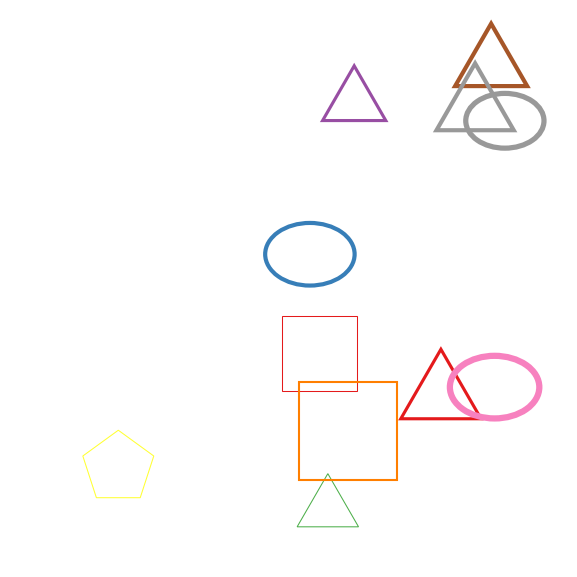[{"shape": "square", "thickness": 0.5, "radius": 0.33, "center": [0.553, 0.386]}, {"shape": "triangle", "thickness": 1.5, "radius": 0.4, "center": [0.763, 0.314]}, {"shape": "oval", "thickness": 2, "radius": 0.39, "center": [0.537, 0.559]}, {"shape": "triangle", "thickness": 0.5, "radius": 0.31, "center": [0.568, 0.118]}, {"shape": "triangle", "thickness": 1.5, "radius": 0.32, "center": [0.613, 0.822]}, {"shape": "square", "thickness": 1, "radius": 0.42, "center": [0.603, 0.253]}, {"shape": "pentagon", "thickness": 0.5, "radius": 0.32, "center": [0.205, 0.19]}, {"shape": "triangle", "thickness": 2, "radius": 0.36, "center": [0.85, 0.886]}, {"shape": "oval", "thickness": 3, "radius": 0.39, "center": [0.856, 0.329]}, {"shape": "oval", "thickness": 2.5, "radius": 0.34, "center": [0.874, 0.79]}, {"shape": "triangle", "thickness": 2, "radius": 0.39, "center": [0.823, 0.812]}]